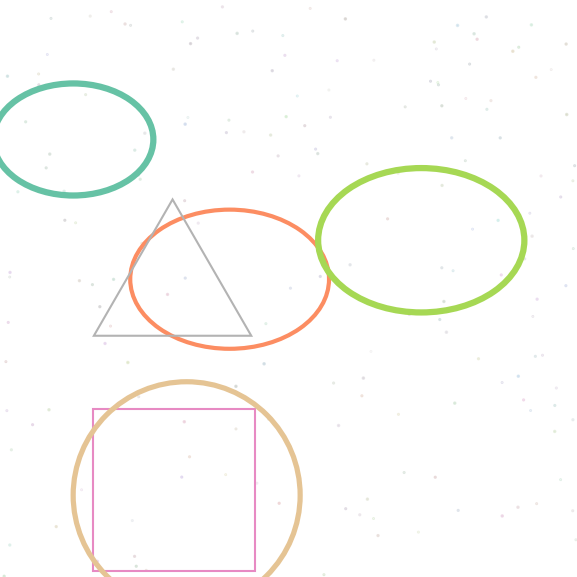[{"shape": "oval", "thickness": 3, "radius": 0.69, "center": [0.127, 0.758]}, {"shape": "oval", "thickness": 2, "radius": 0.86, "center": [0.398, 0.516]}, {"shape": "square", "thickness": 1, "radius": 0.7, "center": [0.301, 0.15]}, {"shape": "oval", "thickness": 3, "radius": 0.89, "center": [0.729, 0.583]}, {"shape": "circle", "thickness": 2.5, "radius": 0.98, "center": [0.323, 0.142]}, {"shape": "triangle", "thickness": 1, "radius": 0.79, "center": [0.299, 0.496]}]